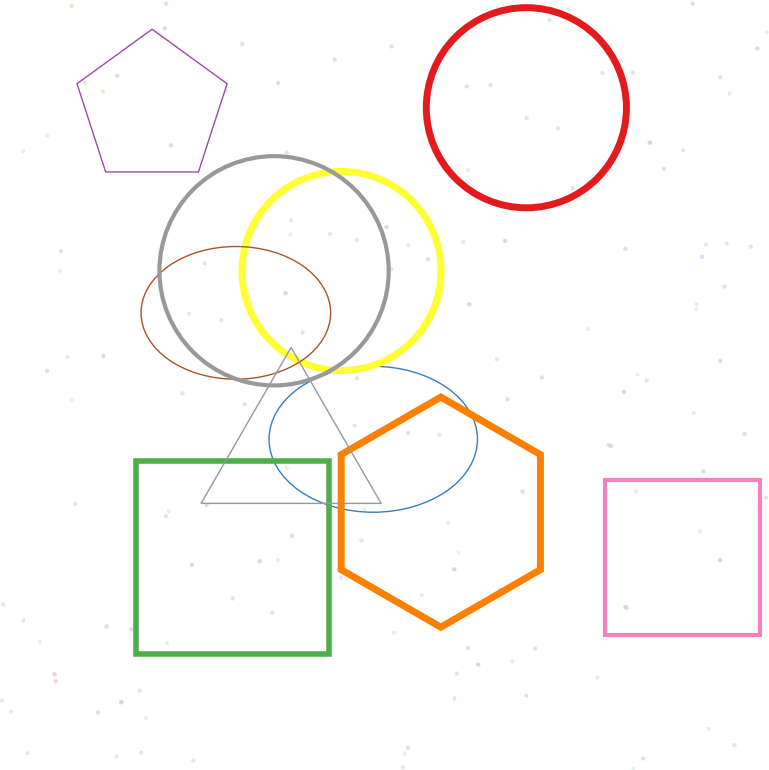[{"shape": "circle", "thickness": 2.5, "radius": 0.65, "center": [0.684, 0.86]}, {"shape": "oval", "thickness": 0.5, "radius": 0.68, "center": [0.485, 0.43]}, {"shape": "square", "thickness": 2, "radius": 0.63, "center": [0.302, 0.276]}, {"shape": "pentagon", "thickness": 0.5, "radius": 0.51, "center": [0.197, 0.86]}, {"shape": "hexagon", "thickness": 2.5, "radius": 0.75, "center": [0.572, 0.335]}, {"shape": "circle", "thickness": 2.5, "radius": 0.65, "center": [0.444, 0.648]}, {"shape": "oval", "thickness": 0.5, "radius": 0.62, "center": [0.306, 0.594]}, {"shape": "square", "thickness": 1.5, "radius": 0.5, "center": [0.887, 0.276]}, {"shape": "triangle", "thickness": 0.5, "radius": 0.68, "center": [0.378, 0.414]}, {"shape": "circle", "thickness": 1.5, "radius": 0.74, "center": [0.356, 0.648]}]